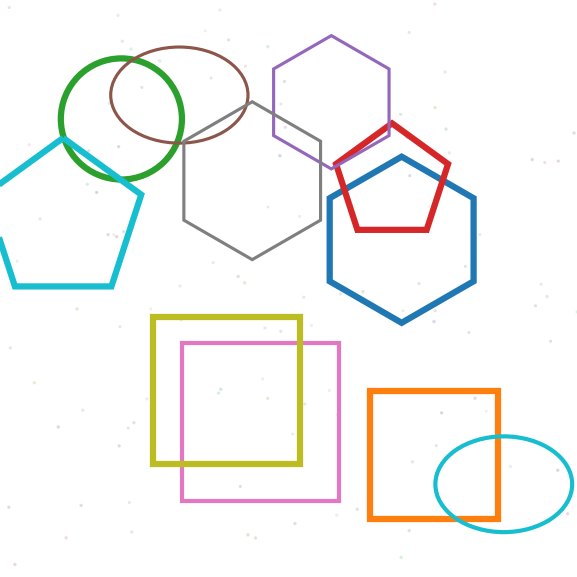[{"shape": "hexagon", "thickness": 3, "radius": 0.72, "center": [0.695, 0.584]}, {"shape": "square", "thickness": 3, "radius": 0.56, "center": [0.752, 0.211]}, {"shape": "circle", "thickness": 3, "radius": 0.52, "center": [0.21, 0.793]}, {"shape": "pentagon", "thickness": 3, "radius": 0.51, "center": [0.679, 0.684]}, {"shape": "hexagon", "thickness": 1.5, "radius": 0.58, "center": [0.574, 0.822]}, {"shape": "oval", "thickness": 1.5, "radius": 0.59, "center": [0.311, 0.835]}, {"shape": "square", "thickness": 2, "radius": 0.68, "center": [0.451, 0.268]}, {"shape": "hexagon", "thickness": 1.5, "radius": 0.68, "center": [0.437, 0.686]}, {"shape": "square", "thickness": 3, "radius": 0.64, "center": [0.392, 0.323]}, {"shape": "pentagon", "thickness": 3, "radius": 0.71, "center": [0.109, 0.618]}, {"shape": "oval", "thickness": 2, "radius": 0.59, "center": [0.872, 0.161]}]